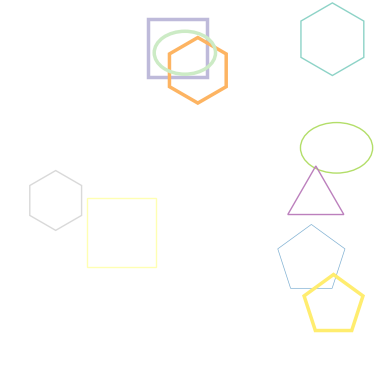[{"shape": "hexagon", "thickness": 1, "radius": 0.47, "center": [0.863, 0.898]}, {"shape": "square", "thickness": 1, "radius": 0.45, "center": [0.316, 0.397]}, {"shape": "square", "thickness": 2.5, "radius": 0.38, "center": [0.461, 0.875]}, {"shape": "pentagon", "thickness": 0.5, "radius": 0.46, "center": [0.809, 0.325]}, {"shape": "hexagon", "thickness": 2.5, "radius": 0.43, "center": [0.514, 0.817]}, {"shape": "oval", "thickness": 1, "radius": 0.47, "center": [0.874, 0.616]}, {"shape": "hexagon", "thickness": 1, "radius": 0.39, "center": [0.145, 0.479]}, {"shape": "triangle", "thickness": 1, "radius": 0.42, "center": [0.82, 0.485]}, {"shape": "oval", "thickness": 2.5, "radius": 0.4, "center": [0.48, 0.863]}, {"shape": "pentagon", "thickness": 2.5, "radius": 0.4, "center": [0.866, 0.207]}]